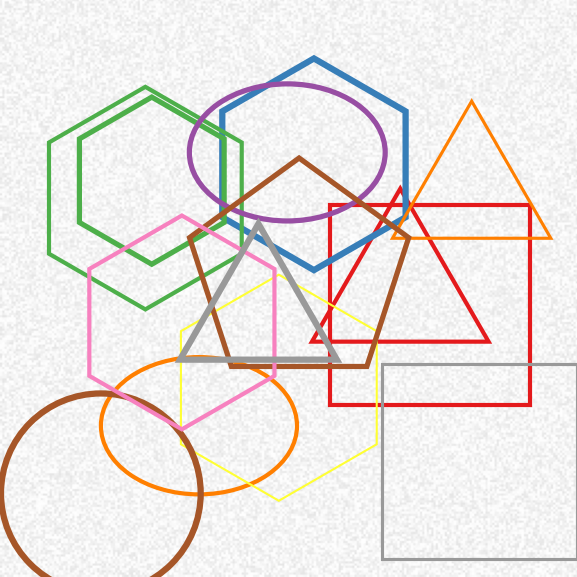[{"shape": "square", "thickness": 2, "radius": 0.87, "center": [0.744, 0.472]}, {"shape": "triangle", "thickness": 2, "radius": 0.88, "center": [0.693, 0.496]}, {"shape": "hexagon", "thickness": 3, "radius": 0.92, "center": [0.544, 0.715]}, {"shape": "hexagon", "thickness": 2, "radius": 0.96, "center": [0.252, 0.656]}, {"shape": "hexagon", "thickness": 2.5, "radius": 0.72, "center": [0.263, 0.686]}, {"shape": "oval", "thickness": 2.5, "radius": 0.85, "center": [0.497, 0.735]}, {"shape": "oval", "thickness": 2, "radius": 0.85, "center": [0.345, 0.262]}, {"shape": "triangle", "thickness": 1.5, "radius": 0.79, "center": [0.817, 0.666]}, {"shape": "hexagon", "thickness": 1, "radius": 0.98, "center": [0.483, 0.328]}, {"shape": "pentagon", "thickness": 2.5, "radius": 1.0, "center": [0.518, 0.526]}, {"shape": "circle", "thickness": 3, "radius": 0.86, "center": [0.175, 0.145]}, {"shape": "hexagon", "thickness": 2, "radius": 0.93, "center": [0.315, 0.441]}, {"shape": "triangle", "thickness": 3, "radius": 0.78, "center": [0.447, 0.455]}, {"shape": "square", "thickness": 1.5, "radius": 0.84, "center": [0.831, 0.201]}]